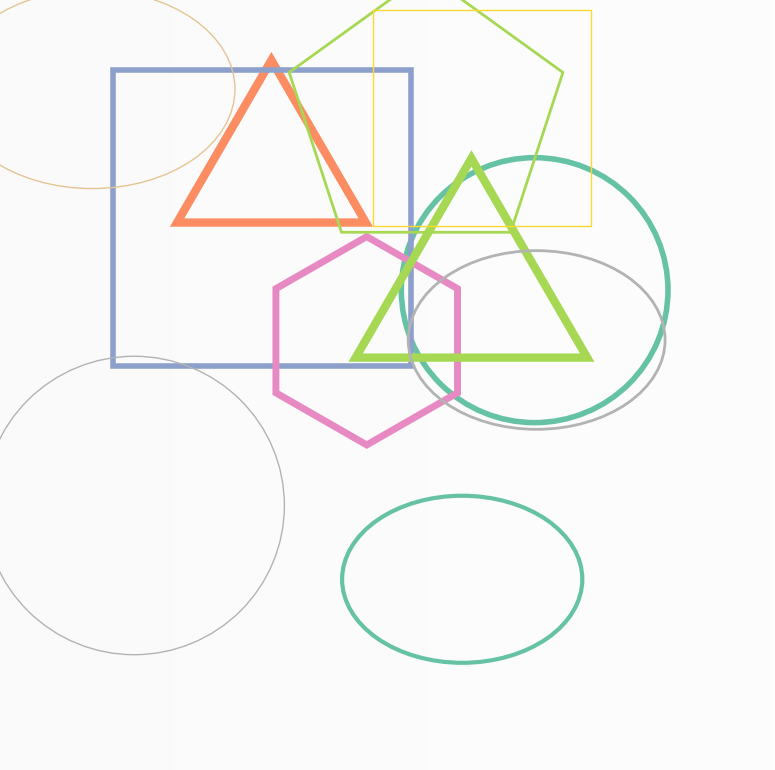[{"shape": "circle", "thickness": 2, "radius": 0.86, "center": [0.69, 0.623]}, {"shape": "oval", "thickness": 1.5, "radius": 0.77, "center": [0.596, 0.248]}, {"shape": "triangle", "thickness": 3, "radius": 0.7, "center": [0.35, 0.781]}, {"shape": "square", "thickness": 2, "radius": 0.96, "center": [0.338, 0.717]}, {"shape": "hexagon", "thickness": 2.5, "radius": 0.68, "center": [0.473, 0.557]}, {"shape": "pentagon", "thickness": 1, "radius": 0.93, "center": [0.55, 0.849]}, {"shape": "triangle", "thickness": 3, "radius": 0.86, "center": [0.608, 0.622]}, {"shape": "square", "thickness": 0.5, "radius": 0.7, "center": [0.622, 0.847]}, {"shape": "oval", "thickness": 0.5, "radius": 0.92, "center": [0.119, 0.884]}, {"shape": "circle", "thickness": 0.5, "radius": 0.97, "center": [0.173, 0.344]}, {"shape": "oval", "thickness": 1, "radius": 0.83, "center": [0.692, 0.558]}]